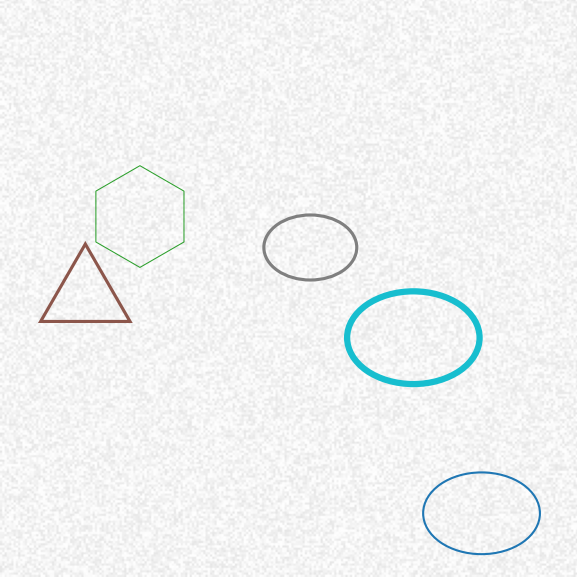[{"shape": "oval", "thickness": 1, "radius": 0.51, "center": [0.834, 0.11]}, {"shape": "hexagon", "thickness": 0.5, "radius": 0.44, "center": [0.242, 0.624]}, {"shape": "triangle", "thickness": 1.5, "radius": 0.45, "center": [0.148, 0.487]}, {"shape": "oval", "thickness": 1.5, "radius": 0.4, "center": [0.537, 0.571]}, {"shape": "oval", "thickness": 3, "radius": 0.57, "center": [0.716, 0.414]}]